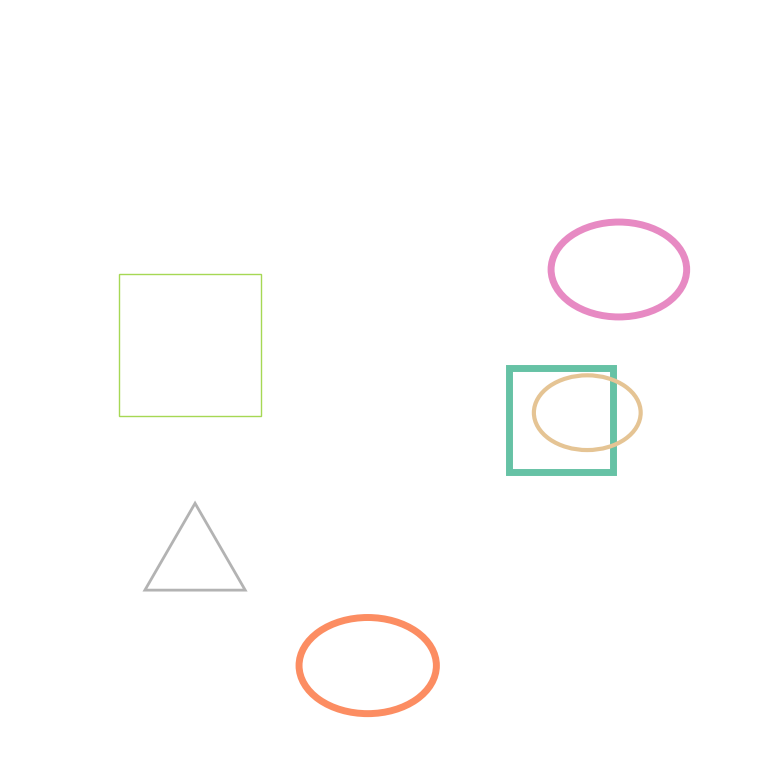[{"shape": "square", "thickness": 2.5, "radius": 0.34, "center": [0.728, 0.455]}, {"shape": "oval", "thickness": 2.5, "radius": 0.45, "center": [0.478, 0.136]}, {"shape": "oval", "thickness": 2.5, "radius": 0.44, "center": [0.804, 0.65]}, {"shape": "square", "thickness": 0.5, "radius": 0.46, "center": [0.247, 0.552]}, {"shape": "oval", "thickness": 1.5, "radius": 0.35, "center": [0.763, 0.464]}, {"shape": "triangle", "thickness": 1, "radius": 0.38, "center": [0.253, 0.271]}]